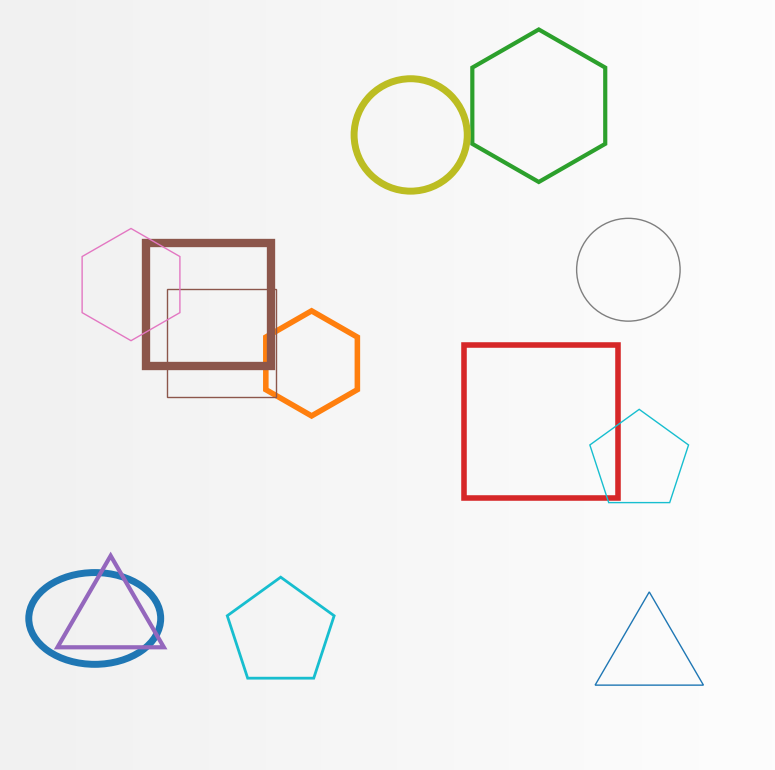[{"shape": "oval", "thickness": 2.5, "radius": 0.43, "center": [0.122, 0.197]}, {"shape": "triangle", "thickness": 0.5, "radius": 0.4, "center": [0.838, 0.151]}, {"shape": "hexagon", "thickness": 2, "radius": 0.34, "center": [0.402, 0.528]}, {"shape": "hexagon", "thickness": 1.5, "radius": 0.5, "center": [0.695, 0.863]}, {"shape": "square", "thickness": 2, "radius": 0.5, "center": [0.698, 0.453]}, {"shape": "triangle", "thickness": 1.5, "radius": 0.4, "center": [0.143, 0.199]}, {"shape": "square", "thickness": 3, "radius": 0.4, "center": [0.269, 0.605]}, {"shape": "square", "thickness": 0.5, "radius": 0.35, "center": [0.286, 0.555]}, {"shape": "hexagon", "thickness": 0.5, "radius": 0.36, "center": [0.169, 0.63]}, {"shape": "circle", "thickness": 0.5, "radius": 0.33, "center": [0.811, 0.65]}, {"shape": "circle", "thickness": 2.5, "radius": 0.37, "center": [0.53, 0.825]}, {"shape": "pentagon", "thickness": 0.5, "radius": 0.33, "center": [0.825, 0.401]}, {"shape": "pentagon", "thickness": 1, "radius": 0.36, "center": [0.362, 0.178]}]